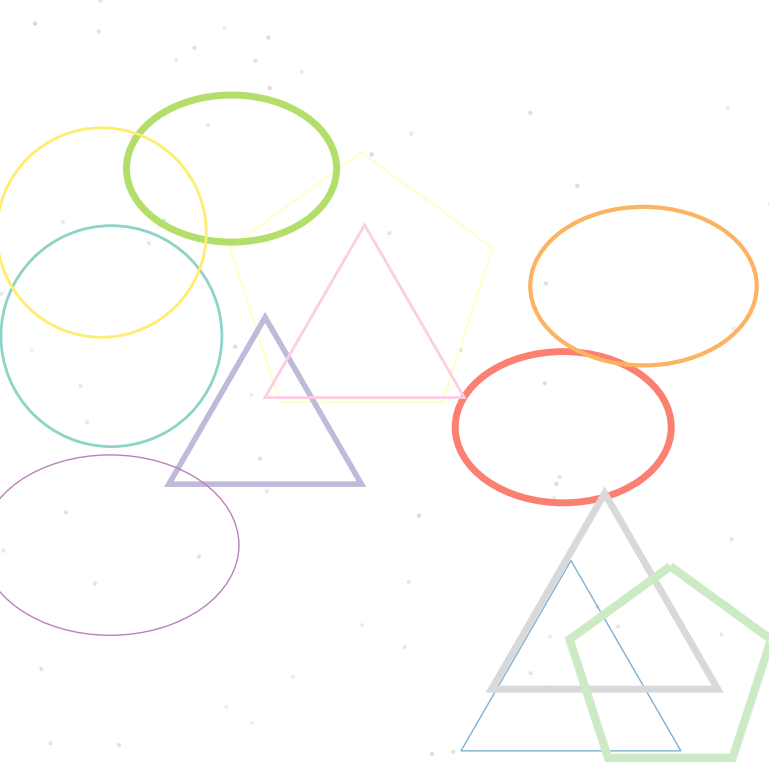[{"shape": "circle", "thickness": 1, "radius": 0.72, "center": [0.145, 0.563]}, {"shape": "pentagon", "thickness": 0.5, "radius": 0.9, "center": [0.469, 0.623]}, {"shape": "triangle", "thickness": 2, "radius": 0.72, "center": [0.344, 0.443]}, {"shape": "oval", "thickness": 2.5, "radius": 0.7, "center": [0.731, 0.445]}, {"shape": "triangle", "thickness": 0.5, "radius": 0.82, "center": [0.741, 0.107]}, {"shape": "oval", "thickness": 1.5, "radius": 0.74, "center": [0.836, 0.628]}, {"shape": "oval", "thickness": 2.5, "radius": 0.68, "center": [0.301, 0.781]}, {"shape": "triangle", "thickness": 1, "radius": 0.75, "center": [0.474, 0.558]}, {"shape": "triangle", "thickness": 2.5, "radius": 0.85, "center": [0.785, 0.19]}, {"shape": "oval", "thickness": 0.5, "radius": 0.84, "center": [0.143, 0.292]}, {"shape": "pentagon", "thickness": 3, "radius": 0.69, "center": [0.871, 0.127]}, {"shape": "circle", "thickness": 1, "radius": 0.68, "center": [0.132, 0.698]}]